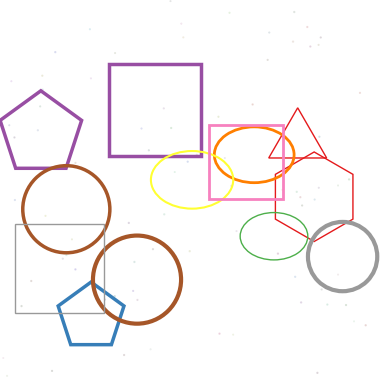[{"shape": "triangle", "thickness": 1, "radius": 0.43, "center": [0.773, 0.633]}, {"shape": "hexagon", "thickness": 1, "radius": 0.58, "center": [0.816, 0.489]}, {"shape": "pentagon", "thickness": 2.5, "radius": 0.45, "center": [0.237, 0.177]}, {"shape": "oval", "thickness": 1, "radius": 0.44, "center": [0.712, 0.386]}, {"shape": "square", "thickness": 2.5, "radius": 0.6, "center": [0.403, 0.714]}, {"shape": "pentagon", "thickness": 2.5, "radius": 0.56, "center": [0.106, 0.653]}, {"shape": "oval", "thickness": 2, "radius": 0.52, "center": [0.66, 0.598]}, {"shape": "oval", "thickness": 1.5, "radius": 0.53, "center": [0.499, 0.533]}, {"shape": "circle", "thickness": 2.5, "radius": 0.57, "center": [0.172, 0.457]}, {"shape": "circle", "thickness": 3, "radius": 0.57, "center": [0.356, 0.274]}, {"shape": "square", "thickness": 2, "radius": 0.48, "center": [0.639, 0.579]}, {"shape": "square", "thickness": 1, "radius": 0.58, "center": [0.155, 0.302]}, {"shape": "circle", "thickness": 3, "radius": 0.45, "center": [0.89, 0.334]}]